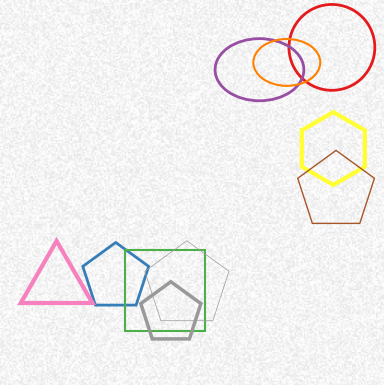[{"shape": "circle", "thickness": 2, "radius": 0.56, "center": [0.862, 0.877]}, {"shape": "pentagon", "thickness": 2, "radius": 0.45, "center": [0.301, 0.28]}, {"shape": "square", "thickness": 1.5, "radius": 0.52, "center": [0.428, 0.245]}, {"shape": "oval", "thickness": 2, "radius": 0.58, "center": [0.674, 0.819]}, {"shape": "oval", "thickness": 1.5, "radius": 0.43, "center": [0.745, 0.838]}, {"shape": "hexagon", "thickness": 3, "radius": 0.47, "center": [0.866, 0.614]}, {"shape": "pentagon", "thickness": 1, "radius": 0.52, "center": [0.873, 0.505]}, {"shape": "triangle", "thickness": 3, "radius": 0.54, "center": [0.147, 0.267]}, {"shape": "pentagon", "thickness": 0.5, "radius": 0.57, "center": [0.485, 0.26]}, {"shape": "pentagon", "thickness": 2.5, "radius": 0.41, "center": [0.444, 0.186]}]